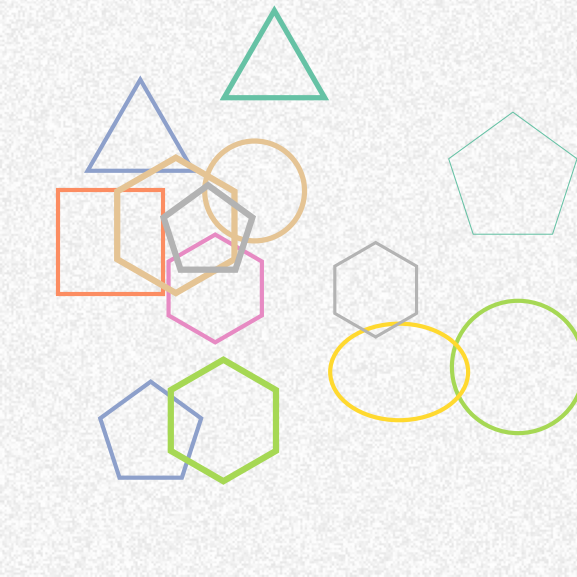[{"shape": "pentagon", "thickness": 0.5, "radius": 0.58, "center": [0.888, 0.688]}, {"shape": "triangle", "thickness": 2.5, "radius": 0.5, "center": [0.475, 0.88]}, {"shape": "square", "thickness": 2, "radius": 0.45, "center": [0.191, 0.58]}, {"shape": "pentagon", "thickness": 2, "radius": 0.46, "center": [0.261, 0.246]}, {"shape": "triangle", "thickness": 2, "radius": 0.53, "center": [0.243, 0.756]}, {"shape": "hexagon", "thickness": 2, "radius": 0.47, "center": [0.373, 0.5]}, {"shape": "circle", "thickness": 2, "radius": 0.57, "center": [0.897, 0.364]}, {"shape": "hexagon", "thickness": 3, "radius": 0.53, "center": [0.387, 0.271]}, {"shape": "oval", "thickness": 2, "radius": 0.6, "center": [0.691, 0.355]}, {"shape": "circle", "thickness": 2.5, "radius": 0.43, "center": [0.441, 0.668]}, {"shape": "hexagon", "thickness": 3, "radius": 0.59, "center": [0.304, 0.609]}, {"shape": "hexagon", "thickness": 1.5, "radius": 0.41, "center": [0.651, 0.497]}, {"shape": "pentagon", "thickness": 3, "radius": 0.4, "center": [0.36, 0.598]}]